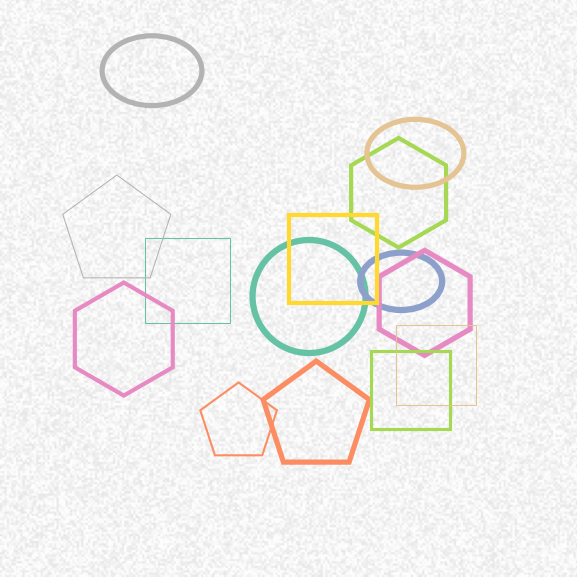[{"shape": "circle", "thickness": 3, "radius": 0.49, "center": [0.535, 0.486]}, {"shape": "square", "thickness": 0.5, "radius": 0.37, "center": [0.324, 0.514]}, {"shape": "pentagon", "thickness": 2.5, "radius": 0.48, "center": [0.548, 0.277]}, {"shape": "pentagon", "thickness": 1, "radius": 0.35, "center": [0.413, 0.267]}, {"shape": "oval", "thickness": 3, "radius": 0.35, "center": [0.695, 0.512]}, {"shape": "hexagon", "thickness": 2.5, "radius": 0.45, "center": [0.735, 0.475]}, {"shape": "hexagon", "thickness": 2, "radius": 0.49, "center": [0.214, 0.412]}, {"shape": "square", "thickness": 1.5, "radius": 0.34, "center": [0.711, 0.324]}, {"shape": "hexagon", "thickness": 2, "radius": 0.47, "center": [0.69, 0.665]}, {"shape": "square", "thickness": 2, "radius": 0.38, "center": [0.577, 0.551]}, {"shape": "oval", "thickness": 2.5, "radius": 0.42, "center": [0.719, 0.734]}, {"shape": "square", "thickness": 0.5, "radius": 0.34, "center": [0.755, 0.367]}, {"shape": "oval", "thickness": 2.5, "radius": 0.43, "center": [0.263, 0.877]}, {"shape": "pentagon", "thickness": 0.5, "radius": 0.49, "center": [0.202, 0.598]}]